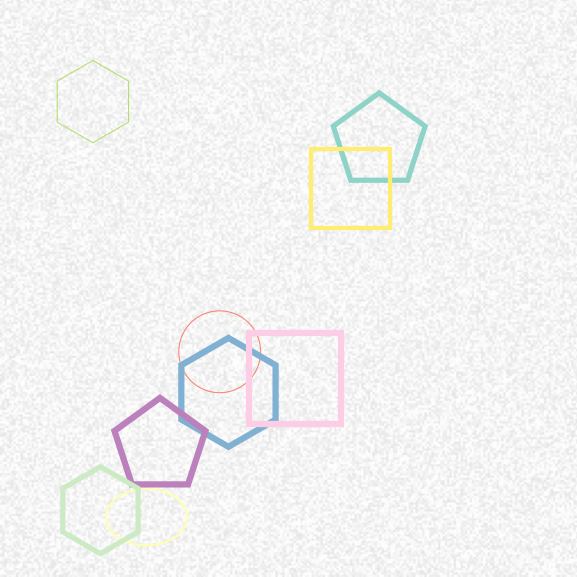[{"shape": "pentagon", "thickness": 2.5, "radius": 0.42, "center": [0.657, 0.755]}, {"shape": "oval", "thickness": 1, "radius": 0.35, "center": [0.254, 0.104]}, {"shape": "circle", "thickness": 0.5, "radius": 0.35, "center": [0.38, 0.39]}, {"shape": "hexagon", "thickness": 3, "radius": 0.47, "center": [0.396, 0.32]}, {"shape": "hexagon", "thickness": 0.5, "radius": 0.36, "center": [0.161, 0.823]}, {"shape": "square", "thickness": 3, "radius": 0.4, "center": [0.51, 0.344]}, {"shape": "pentagon", "thickness": 3, "radius": 0.41, "center": [0.277, 0.227]}, {"shape": "hexagon", "thickness": 2.5, "radius": 0.38, "center": [0.174, 0.116]}, {"shape": "square", "thickness": 2, "radius": 0.34, "center": [0.607, 0.673]}]